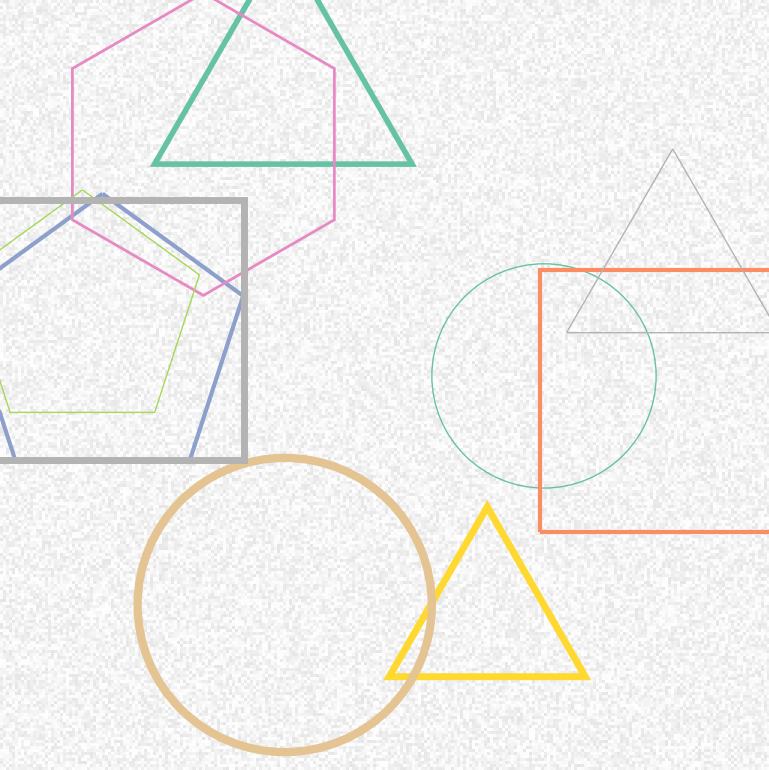[{"shape": "circle", "thickness": 0.5, "radius": 0.73, "center": [0.706, 0.512]}, {"shape": "triangle", "thickness": 2, "radius": 0.97, "center": [0.368, 0.883]}, {"shape": "square", "thickness": 1.5, "radius": 0.85, "center": [0.871, 0.479]}, {"shape": "pentagon", "thickness": 1.5, "radius": 0.96, "center": [0.133, 0.556]}, {"shape": "hexagon", "thickness": 1, "radius": 0.98, "center": [0.264, 0.813]}, {"shape": "pentagon", "thickness": 0.5, "radius": 0.8, "center": [0.107, 0.594]}, {"shape": "triangle", "thickness": 2.5, "radius": 0.74, "center": [0.633, 0.195]}, {"shape": "circle", "thickness": 3, "radius": 0.96, "center": [0.37, 0.214]}, {"shape": "triangle", "thickness": 0.5, "radius": 0.8, "center": [0.874, 0.648]}, {"shape": "square", "thickness": 2.5, "radius": 0.84, "center": [0.149, 0.571]}]